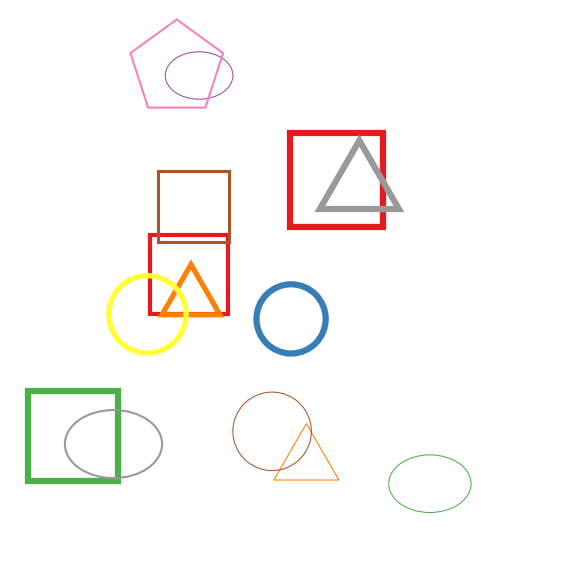[{"shape": "square", "thickness": 3, "radius": 0.4, "center": [0.583, 0.688]}, {"shape": "square", "thickness": 2, "radius": 0.34, "center": [0.327, 0.524]}, {"shape": "circle", "thickness": 3, "radius": 0.3, "center": [0.504, 0.447]}, {"shape": "square", "thickness": 3, "radius": 0.39, "center": [0.127, 0.244]}, {"shape": "oval", "thickness": 0.5, "radius": 0.36, "center": [0.744, 0.162]}, {"shape": "oval", "thickness": 0.5, "radius": 0.29, "center": [0.345, 0.868]}, {"shape": "triangle", "thickness": 2.5, "radius": 0.29, "center": [0.331, 0.483]}, {"shape": "triangle", "thickness": 0.5, "radius": 0.33, "center": [0.53, 0.2]}, {"shape": "circle", "thickness": 2.5, "radius": 0.33, "center": [0.255, 0.455]}, {"shape": "square", "thickness": 1.5, "radius": 0.31, "center": [0.336, 0.642]}, {"shape": "circle", "thickness": 0.5, "radius": 0.34, "center": [0.471, 0.252]}, {"shape": "pentagon", "thickness": 1, "radius": 0.42, "center": [0.306, 0.881]}, {"shape": "oval", "thickness": 1, "radius": 0.42, "center": [0.197, 0.23]}, {"shape": "triangle", "thickness": 3, "radius": 0.4, "center": [0.622, 0.677]}]